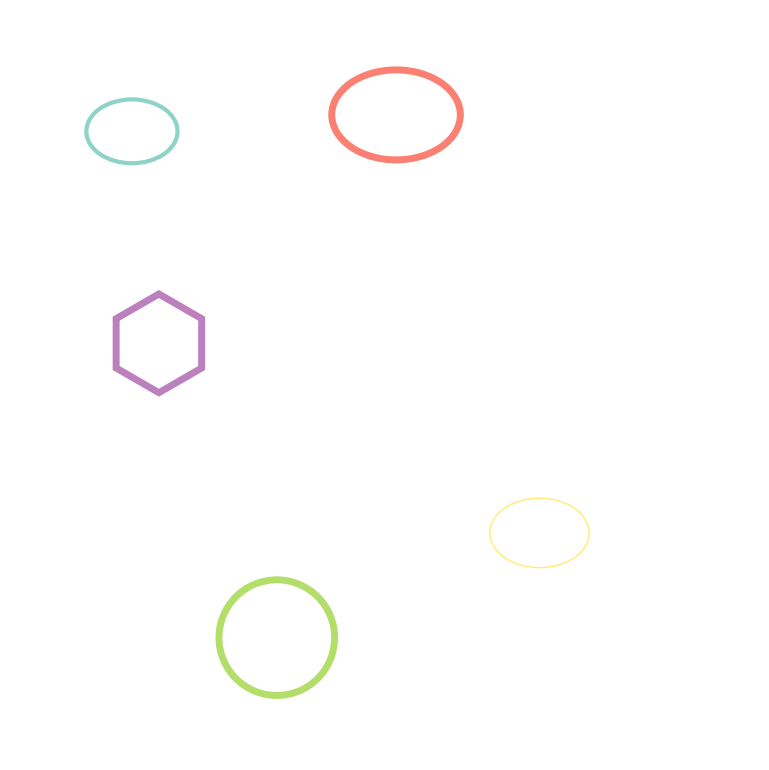[{"shape": "oval", "thickness": 1.5, "radius": 0.3, "center": [0.171, 0.829]}, {"shape": "oval", "thickness": 2.5, "radius": 0.42, "center": [0.514, 0.851]}, {"shape": "circle", "thickness": 2.5, "radius": 0.38, "center": [0.359, 0.172]}, {"shape": "hexagon", "thickness": 2.5, "radius": 0.32, "center": [0.206, 0.554]}, {"shape": "oval", "thickness": 0.5, "radius": 0.32, "center": [0.701, 0.308]}]